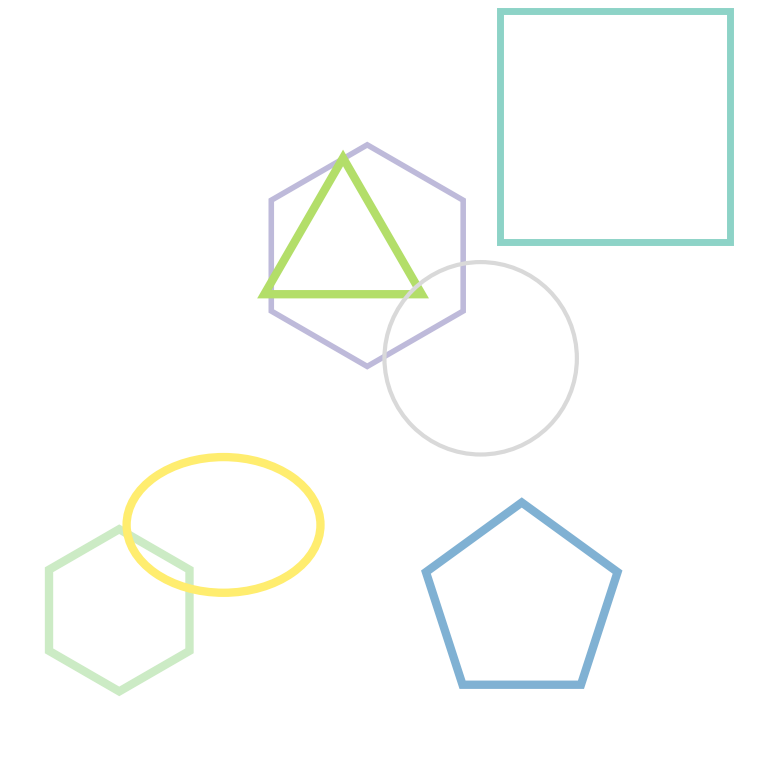[{"shape": "square", "thickness": 2.5, "radius": 0.75, "center": [0.799, 0.836]}, {"shape": "hexagon", "thickness": 2, "radius": 0.72, "center": [0.477, 0.668]}, {"shape": "pentagon", "thickness": 3, "radius": 0.65, "center": [0.678, 0.217]}, {"shape": "triangle", "thickness": 3, "radius": 0.59, "center": [0.446, 0.677]}, {"shape": "circle", "thickness": 1.5, "radius": 0.62, "center": [0.624, 0.535]}, {"shape": "hexagon", "thickness": 3, "radius": 0.53, "center": [0.155, 0.207]}, {"shape": "oval", "thickness": 3, "radius": 0.63, "center": [0.29, 0.318]}]